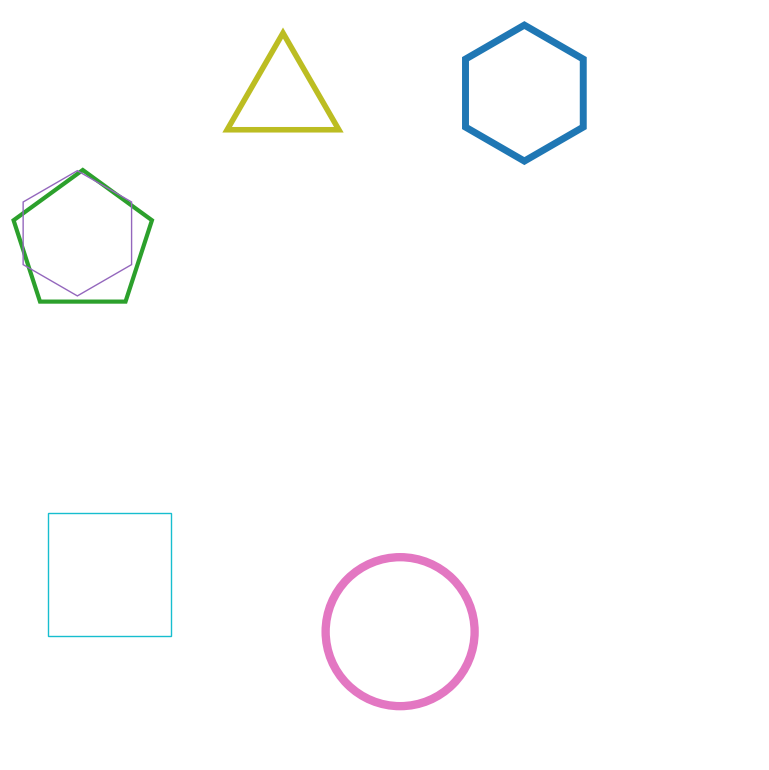[{"shape": "hexagon", "thickness": 2.5, "radius": 0.44, "center": [0.681, 0.879]}, {"shape": "pentagon", "thickness": 1.5, "radius": 0.47, "center": [0.107, 0.685]}, {"shape": "hexagon", "thickness": 0.5, "radius": 0.41, "center": [0.1, 0.697]}, {"shape": "circle", "thickness": 3, "radius": 0.48, "center": [0.52, 0.18]}, {"shape": "triangle", "thickness": 2, "radius": 0.42, "center": [0.368, 0.873]}, {"shape": "square", "thickness": 0.5, "radius": 0.4, "center": [0.142, 0.254]}]